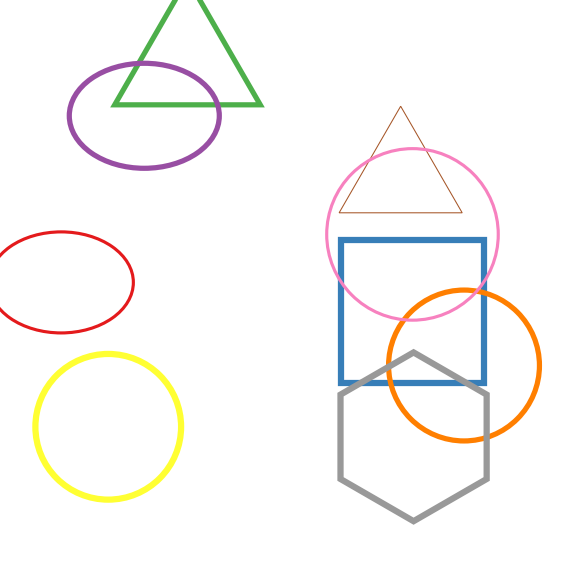[{"shape": "oval", "thickness": 1.5, "radius": 0.62, "center": [0.106, 0.51]}, {"shape": "square", "thickness": 3, "radius": 0.62, "center": [0.715, 0.46]}, {"shape": "triangle", "thickness": 2.5, "radius": 0.73, "center": [0.325, 0.89]}, {"shape": "oval", "thickness": 2.5, "radius": 0.65, "center": [0.25, 0.799]}, {"shape": "circle", "thickness": 2.5, "radius": 0.65, "center": [0.803, 0.366]}, {"shape": "circle", "thickness": 3, "radius": 0.63, "center": [0.187, 0.26]}, {"shape": "triangle", "thickness": 0.5, "radius": 0.62, "center": [0.694, 0.692]}, {"shape": "circle", "thickness": 1.5, "radius": 0.74, "center": [0.714, 0.593]}, {"shape": "hexagon", "thickness": 3, "radius": 0.73, "center": [0.716, 0.243]}]